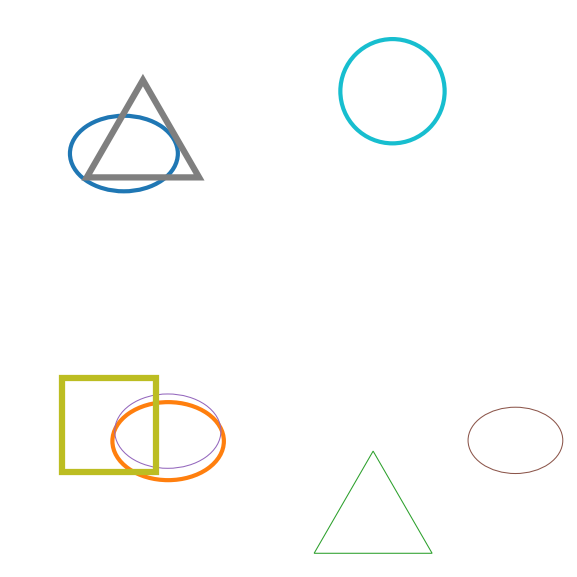[{"shape": "oval", "thickness": 2, "radius": 0.47, "center": [0.215, 0.733]}, {"shape": "oval", "thickness": 2, "radius": 0.48, "center": [0.291, 0.235]}, {"shape": "triangle", "thickness": 0.5, "radius": 0.59, "center": [0.646, 0.1]}, {"shape": "oval", "thickness": 0.5, "radius": 0.46, "center": [0.291, 0.253]}, {"shape": "oval", "thickness": 0.5, "radius": 0.41, "center": [0.893, 0.237]}, {"shape": "triangle", "thickness": 3, "radius": 0.56, "center": [0.247, 0.748]}, {"shape": "square", "thickness": 3, "radius": 0.41, "center": [0.188, 0.263]}, {"shape": "circle", "thickness": 2, "radius": 0.45, "center": [0.68, 0.841]}]